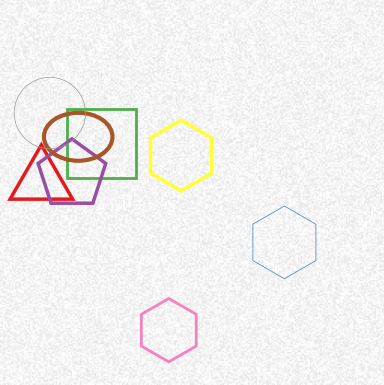[{"shape": "triangle", "thickness": 2.5, "radius": 0.47, "center": [0.107, 0.53]}, {"shape": "hexagon", "thickness": 0.5, "radius": 0.47, "center": [0.739, 0.37]}, {"shape": "square", "thickness": 2, "radius": 0.45, "center": [0.263, 0.628]}, {"shape": "pentagon", "thickness": 2.5, "radius": 0.46, "center": [0.187, 0.547]}, {"shape": "hexagon", "thickness": 2.5, "radius": 0.46, "center": [0.471, 0.596]}, {"shape": "oval", "thickness": 3, "radius": 0.45, "center": [0.203, 0.645]}, {"shape": "hexagon", "thickness": 2, "radius": 0.41, "center": [0.438, 0.142]}, {"shape": "circle", "thickness": 0.5, "radius": 0.46, "center": [0.129, 0.707]}]